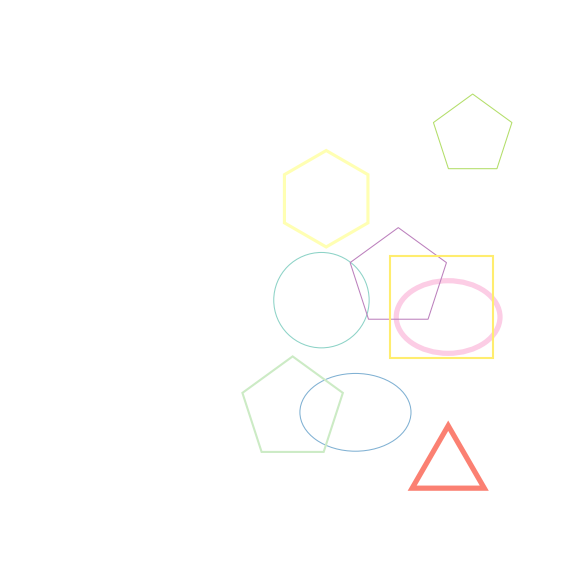[{"shape": "circle", "thickness": 0.5, "radius": 0.41, "center": [0.557, 0.479]}, {"shape": "hexagon", "thickness": 1.5, "radius": 0.42, "center": [0.565, 0.655]}, {"shape": "triangle", "thickness": 2.5, "radius": 0.36, "center": [0.776, 0.19]}, {"shape": "oval", "thickness": 0.5, "radius": 0.48, "center": [0.616, 0.285]}, {"shape": "pentagon", "thickness": 0.5, "radius": 0.36, "center": [0.818, 0.765]}, {"shape": "oval", "thickness": 2.5, "radius": 0.45, "center": [0.776, 0.45]}, {"shape": "pentagon", "thickness": 0.5, "radius": 0.44, "center": [0.69, 0.517]}, {"shape": "pentagon", "thickness": 1, "radius": 0.46, "center": [0.507, 0.291]}, {"shape": "square", "thickness": 1, "radius": 0.45, "center": [0.765, 0.468]}]